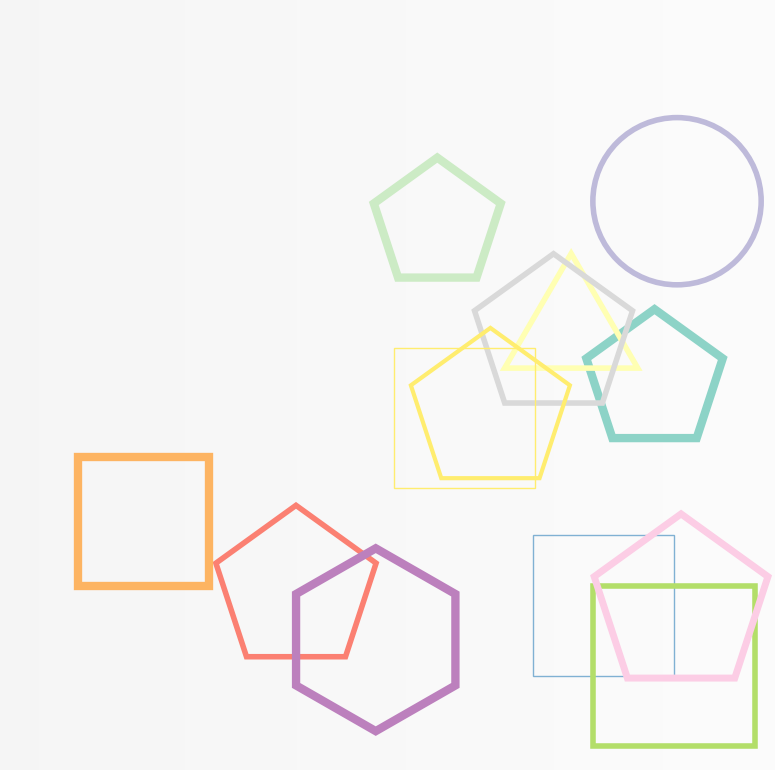[{"shape": "pentagon", "thickness": 3, "radius": 0.46, "center": [0.845, 0.506]}, {"shape": "triangle", "thickness": 2, "radius": 0.5, "center": [0.737, 0.572]}, {"shape": "circle", "thickness": 2, "radius": 0.54, "center": [0.874, 0.739]}, {"shape": "pentagon", "thickness": 2, "radius": 0.54, "center": [0.382, 0.235]}, {"shape": "square", "thickness": 0.5, "radius": 0.46, "center": [0.779, 0.214]}, {"shape": "square", "thickness": 3, "radius": 0.42, "center": [0.185, 0.323]}, {"shape": "square", "thickness": 2, "radius": 0.52, "center": [0.87, 0.135]}, {"shape": "pentagon", "thickness": 2.5, "radius": 0.59, "center": [0.879, 0.215]}, {"shape": "pentagon", "thickness": 2, "radius": 0.54, "center": [0.714, 0.563]}, {"shape": "hexagon", "thickness": 3, "radius": 0.59, "center": [0.485, 0.169]}, {"shape": "pentagon", "thickness": 3, "radius": 0.43, "center": [0.564, 0.709]}, {"shape": "pentagon", "thickness": 1.5, "radius": 0.54, "center": [0.633, 0.466]}, {"shape": "square", "thickness": 0.5, "radius": 0.46, "center": [0.599, 0.457]}]